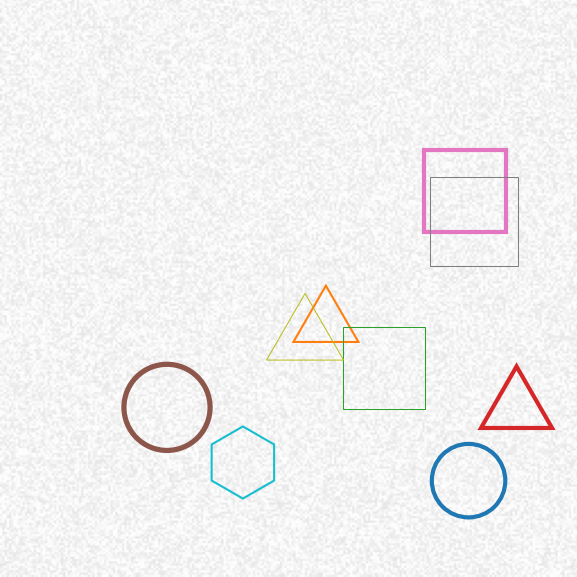[{"shape": "circle", "thickness": 2, "radius": 0.32, "center": [0.811, 0.167]}, {"shape": "triangle", "thickness": 1, "radius": 0.33, "center": [0.564, 0.44]}, {"shape": "square", "thickness": 0.5, "radius": 0.36, "center": [0.665, 0.362]}, {"shape": "triangle", "thickness": 2, "radius": 0.36, "center": [0.894, 0.294]}, {"shape": "circle", "thickness": 2.5, "radius": 0.37, "center": [0.289, 0.294]}, {"shape": "square", "thickness": 2, "radius": 0.35, "center": [0.805, 0.668]}, {"shape": "square", "thickness": 0.5, "radius": 0.38, "center": [0.821, 0.616]}, {"shape": "triangle", "thickness": 0.5, "radius": 0.38, "center": [0.528, 0.414]}, {"shape": "hexagon", "thickness": 1, "radius": 0.31, "center": [0.421, 0.198]}]